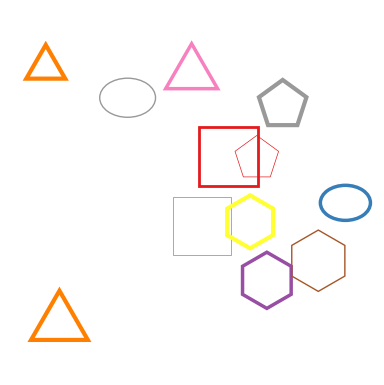[{"shape": "pentagon", "thickness": 0.5, "radius": 0.3, "center": [0.667, 0.589]}, {"shape": "square", "thickness": 2, "radius": 0.39, "center": [0.594, 0.594]}, {"shape": "oval", "thickness": 2.5, "radius": 0.33, "center": [0.897, 0.473]}, {"shape": "square", "thickness": 0.5, "radius": 0.37, "center": [0.526, 0.414]}, {"shape": "hexagon", "thickness": 2.5, "radius": 0.36, "center": [0.693, 0.272]}, {"shape": "triangle", "thickness": 3, "radius": 0.43, "center": [0.154, 0.16]}, {"shape": "triangle", "thickness": 3, "radius": 0.29, "center": [0.119, 0.825]}, {"shape": "hexagon", "thickness": 3, "radius": 0.34, "center": [0.65, 0.424]}, {"shape": "hexagon", "thickness": 1, "radius": 0.4, "center": [0.827, 0.323]}, {"shape": "triangle", "thickness": 2.5, "radius": 0.39, "center": [0.498, 0.809]}, {"shape": "oval", "thickness": 1, "radius": 0.36, "center": [0.331, 0.746]}, {"shape": "pentagon", "thickness": 3, "radius": 0.32, "center": [0.734, 0.727]}]